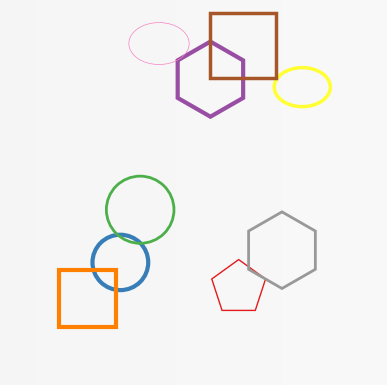[{"shape": "pentagon", "thickness": 1, "radius": 0.36, "center": [0.616, 0.253]}, {"shape": "circle", "thickness": 3, "radius": 0.36, "center": [0.311, 0.318]}, {"shape": "circle", "thickness": 2, "radius": 0.44, "center": [0.362, 0.455]}, {"shape": "hexagon", "thickness": 3, "radius": 0.49, "center": [0.543, 0.794]}, {"shape": "square", "thickness": 3, "radius": 0.37, "center": [0.227, 0.225]}, {"shape": "oval", "thickness": 2.5, "radius": 0.36, "center": [0.78, 0.774]}, {"shape": "square", "thickness": 2.5, "radius": 0.42, "center": [0.628, 0.882]}, {"shape": "oval", "thickness": 0.5, "radius": 0.39, "center": [0.41, 0.887]}, {"shape": "hexagon", "thickness": 2, "radius": 0.5, "center": [0.728, 0.35]}]